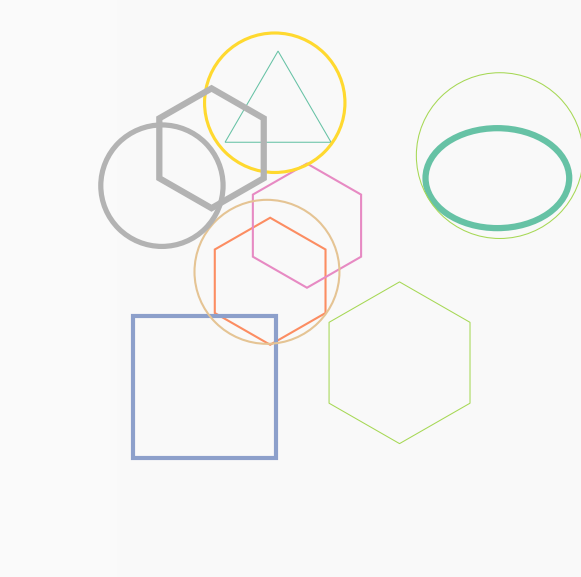[{"shape": "oval", "thickness": 3, "radius": 0.62, "center": [0.856, 0.691]}, {"shape": "triangle", "thickness": 0.5, "radius": 0.53, "center": [0.478, 0.805]}, {"shape": "hexagon", "thickness": 1, "radius": 0.55, "center": [0.465, 0.512]}, {"shape": "square", "thickness": 2, "radius": 0.62, "center": [0.351, 0.33]}, {"shape": "hexagon", "thickness": 1, "radius": 0.54, "center": [0.528, 0.608]}, {"shape": "hexagon", "thickness": 0.5, "radius": 0.7, "center": [0.687, 0.371]}, {"shape": "circle", "thickness": 0.5, "radius": 0.72, "center": [0.86, 0.73]}, {"shape": "circle", "thickness": 1.5, "radius": 0.6, "center": [0.473, 0.821]}, {"shape": "circle", "thickness": 1, "radius": 0.62, "center": [0.459, 0.528]}, {"shape": "circle", "thickness": 2.5, "radius": 0.53, "center": [0.279, 0.678]}, {"shape": "hexagon", "thickness": 3, "radius": 0.52, "center": [0.364, 0.742]}]